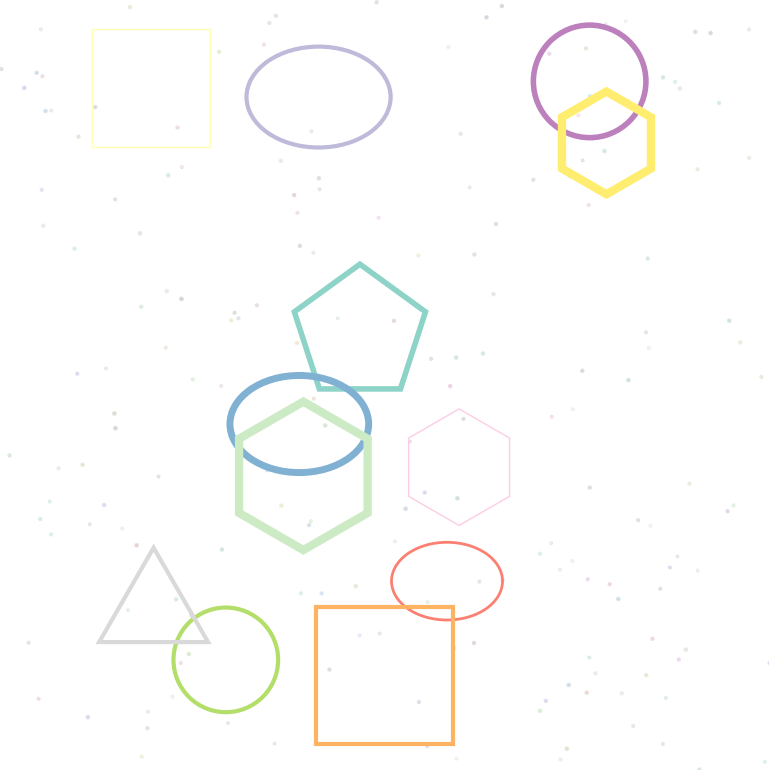[{"shape": "pentagon", "thickness": 2, "radius": 0.45, "center": [0.467, 0.567]}, {"shape": "square", "thickness": 0.5, "radius": 0.38, "center": [0.196, 0.885]}, {"shape": "oval", "thickness": 1.5, "radius": 0.47, "center": [0.414, 0.874]}, {"shape": "oval", "thickness": 1, "radius": 0.36, "center": [0.581, 0.245]}, {"shape": "oval", "thickness": 2.5, "radius": 0.45, "center": [0.389, 0.449]}, {"shape": "square", "thickness": 1.5, "radius": 0.45, "center": [0.499, 0.122]}, {"shape": "circle", "thickness": 1.5, "radius": 0.34, "center": [0.293, 0.143]}, {"shape": "hexagon", "thickness": 0.5, "radius": 0.38, "center": [0.596, 0.393]}, {"shape": "triangle", "thickness": 1.5, "radius": 0.41, "center": [0.199, 0.207]}, {"shape": "circle", "thickness": 2, "radius": 0.37, "center": [0.766, 0.894]}, {"shape": "hexagon", "thickness": 3, "radius": 0.48, "center": [0.394, 0.382]}, {"shape": "hexagon", "thickness": 3, "radius": 0.33, "center": [0.788, 0.814]}]